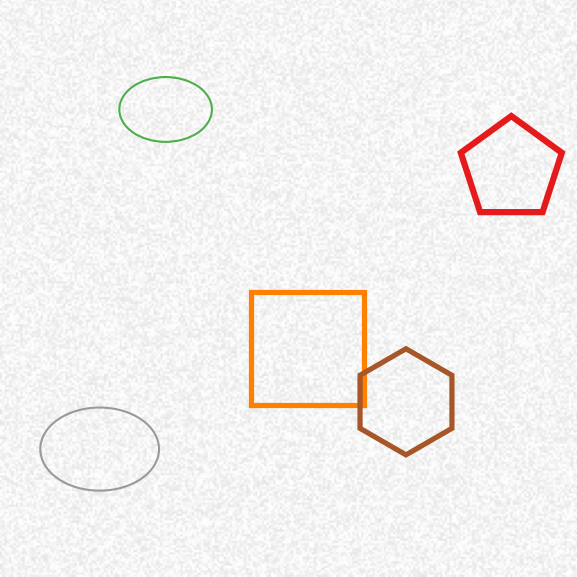[{"shape": "pentagon", "thickness": 3, "radius": 0.46, "center": [0.885, 0.706]}, {"shape": "oval", "thickness": 1, "radius": 0.4, "center": [0.287, 0.81]}, {"shape": "square", "thickness": 2.5, "radius": 0.49, "center": [0.533, 0.395]}, {"shape": "hexagon", "thickness": 2.5, "radius": 0.46, "center": [0.703, 0.303]}, {"shape": "oval", "thickness": 1, "radius": 0.51, "center": [0.173, 0.221]}]